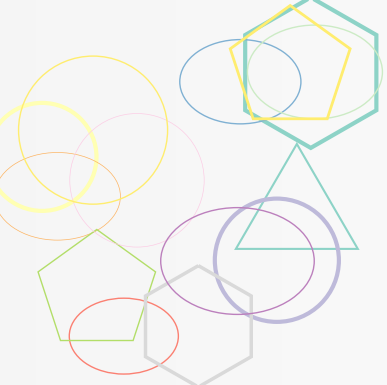[{"shape": "triangle", "thickness": 1.5, "radius": 0.91, "center": [0.766, 0.444]}, {"shape": "hexagon", "thickness": 3, "radius": 0.98, "center": [0.802, 0.811]}, {"shape": "circle", "thickness": 3, "radius": 0.7, "center": [0.109, 0.592]}, {"shape": "circle", "thickness": 3, "radius": 0.8, "center": [0.714, 0.324]}, {"shape": "oval", "thickness": 1, "radius": 0.7, "center": [0.32, 0.127]}, {"shape": "oval", "thickness": 1, "radius": 0.78, "center": [0.62, 0.788]}, {"shape": "oval", "thickness": 0.5, "radius": 0.81, "center": [0.148, 0.49]}, {"shape": "pentagon", "thickness": 1, "radius": 0.8, "center": [0.25, 0.245]}, {"shape": "circle", "thickness": 0.5, "radius": 0.87, "center": [0.354, 0.532]}, {"shape": "hexagon", "thickness": 2.5, "radius": 0.79, "center": [0.512, 0.152]}, {"shape": "oval", "thickness": 1, "radius": 0.99, "center": [0.613, 0.322]}, {"shape": "oval", "thickness": 1, "radius": 0.87, "center": [0.813, 0.813]}, {"shape": "circle", "thickness": 1, "radius": 0.96, "center": [0.24, 0.662]}, {"shape": "pentagon", "thickness": 2, "radius": 0.81, "center": [0.749, 0.823]}]